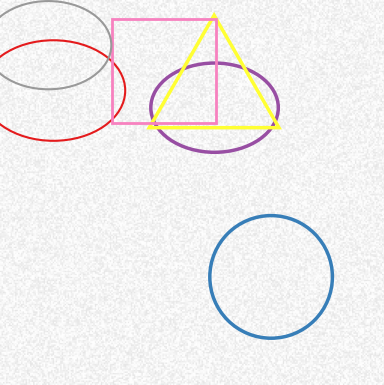[{"shape": "oval", "thickness": 1.5, "radius": 0.93, "center": [0.139, 0.765]}, {"shape": "circle", "thickness": 2.5, "radius": 0.8, "center": [0.704, 0.281]}, {"shape": "oval", "thickness": 2.5, "radius": 0.83, "center": [0.557, 0.72]}, {"shape": "triangle", "thickness": 2.5, "radius": 0.97, "center": [0.556, 0.766]}, {"shape": "square", "thickness": 2, "radius": 0.67, "center": [0.425, 0.816]}, {"shape": "oval", "thickness": 1.5, "radius": 0.82, "center": [0.126, 0.883]}]